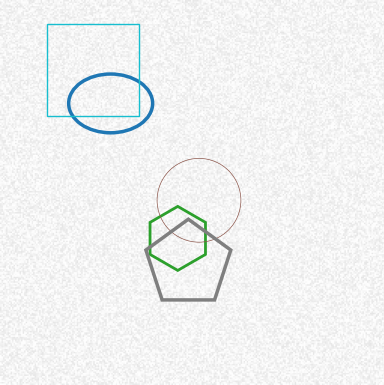[{"shape": "oval", "thickness": 2.5, "radius": 0.55, "center": [0.287, 0.731]}, {"shape": "hexagon", "thickness": 2, "radius": 0.42, "center": [0.462, 0.381]}, {"shape": "circle", "thickness": 0.5, "radius": 0.54, "center": [0.517, 0.48]}, {"shape": "pentagon", "thickness": 2.5, "radius": 0.58, "center": [0.489, 0.315]}, {"shape": "square", "thickness": 1, "radius": 0.6, "center": [0.241, 0.817]}]